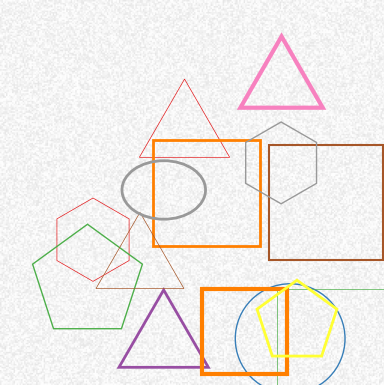[{"shape": "hexagon", "thickness": 0.5, "radius": 0.54, "center": [0.242, 0.377]}, {"shape": "triangle", "thickness": 0.5, "radius": 0.68, "center": [0.479, 0.659]}, {"shape": "circle", "thickness": 1, "radius": 0.71, "center": [0.754, 0.12]}, {"shape": "pentagon", "thickness": 1, "radius": 0.75, "center": [0.227, 0.268]}, {"shape": "square", "thickness": 0.5, "radius": 0.73, "center": [0.865, 0.103]}, {"shape": "triangle", "thickness": 2, "radius": 0.67, "center": [0.425, 0.113]}, {"shape": "square", "thickness": 2, "radius": 0.69, "center": [0.536, 0.498]}, {"shape": "square", "thickness": 3, "radius": 0.55, "center": [0.636, 0.138]}, {"shape": "pentagon", "thickness": 2, "radius": 0.54, "center": [0.771, 0.163]}, {"shape": "square", "thickness": 1.5, "radius": 0.74, "center": [0.847, 0.475]}, {"shape": "triangle", "thickness": 0.5, "radius": 0.66, "center": [0.364, 0.316]}, {"shape": "triangle", "thickness": 3, "radius": 0.62, "center": [0.731, 0.782]}, {"shape": "oval", "thickness": 2, "radius": 0.54, "center": [0.425, 0.507]}, {"shape": "hexagon", "thickness": 1, "radius": 0.53, "center": [0.73, 0.577]}]